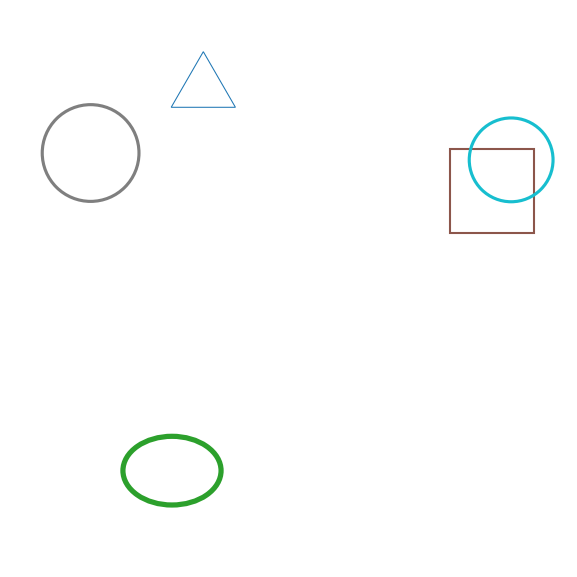[{"shape": "triangle", "thickness": 0.5, "radius": 0.32, "center": [0.352, 0.845]}, {"shape": "oval", "thickness": 2.5, "radius": 0.42, "center": [0.298, 0.184]}, {"shape": "square", "thickness": 1, "radius": 0.36, "center": [0.852, 0.668]}, {"shape": "circle", "thickness": 1.5, "radius": 0.42, "center": [0.157, 0.734]}, {"shape": "circle", "thickness": 1.5, "radius": 0.36, "center": [0.885, 0.722]}]